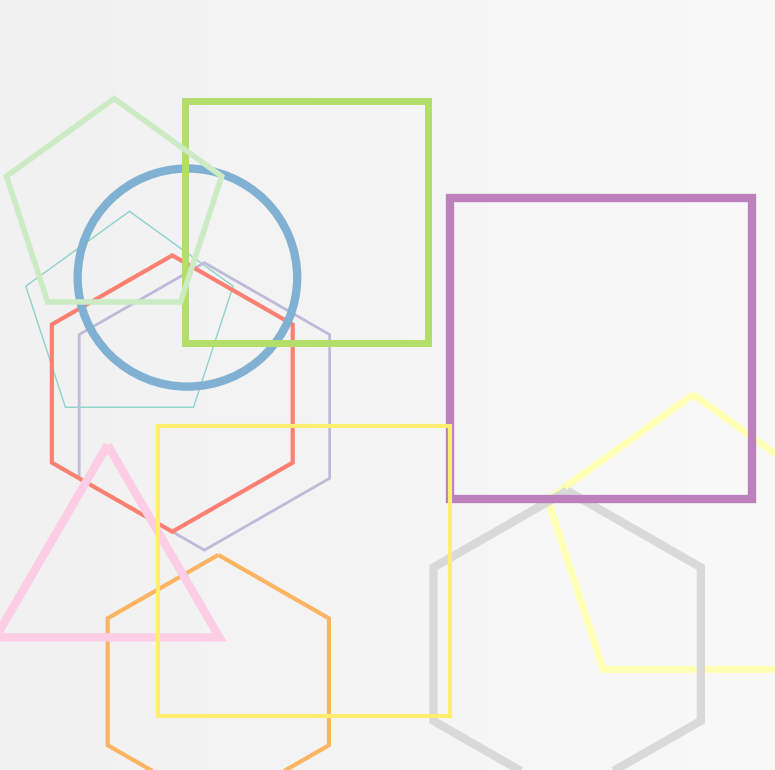[{"shape": "pentagon", "thickness": 0.5, "radius": 0.7, "center": [0.167, 0.585]}, {"shape": "pentagon", "thickness": 2.5, "radius": 0.99, "center": [0.895, 0.29]}, {"shape": "hexagon", "thickness": 1, "radius": 0.93, "center": [0.264, 0.472]}, {"shape": "hexagon", "thickness": 1.5, "radius": 0.9, "center": [0.222, 0.489]}, {"shape": "circle", "thickness": 3, "radius": 0.71, "center": [0.242, 0.64]}, {"shape": "hexagon", "thickness": 1.5, "radius": 0.82, "center": [0.282, 0.115]}, {"shape": "square", "thickness": 2.5, "radius": 0.79, "center": [0.396, 0.712]}, {"shape": "triangle", "thickness": 3, "radius": 0.83, "center": [0.139, 0.256]}, {"shape": "hexagon", "thickness": 3, "radius": 1.0, "center": [0.732, 0.163]}, {"shape": "square", "thickness": 3, "radius": 0.98, "center": [0.775, 0.548]}, {"shape": "pentagon", "thickness": 2, "radius": 0.73, "center": [0.147, 0.726]}, {"shape": "square", "thickness": 1.5, "radius": 0.94, "center": [0.392, 0.258]}]